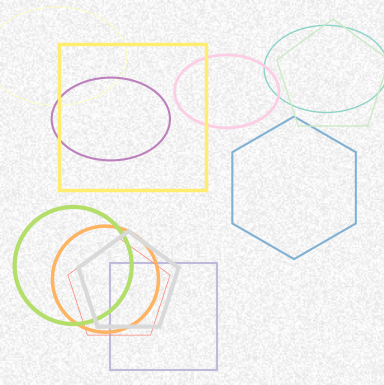[{"shape": "oval", "thickness": 1, "radius": 0.81, "center": [0.848, 0.821]}, {"shape": "oval", "thickness": 0.5, "radius": 0.91, "center": [0.147, 0.854]}, {"shape": "square", "thickness": 1.5, "radius": 0.69, "center": [0.425, 0.179]}, {"shape": "pentagon", "thickness": 0.5, "radius": 0.7, "center": [0.309, 0.243]}, {"shape": "hexagon", "thickness": 1.5, "radius": 0.93, "center": [0.764, 0.512]}, {"shape": "circle", "thickness": 2.5, "radius": 0.69, "center": [0.274, 0.275]}, {"shape": "circle", "thickness": 3, "radius": 0.76, "center": [0.19, 0.31]}, {"shape": "oval", "thickness": 2, "radius": 0.68, "center": [0.589, 0.763]}, {"shape": "pentagon", "thickness": 3, "radius": 0.68, "center": [0.334, 0.262]}, {"shape": "oval", "thickness": 1.5, "radius": 0.77, "center": [0.288, 0.691]}, {"shape": "pentagon", "thickness": 1, "radius": 0.77, "center": [0.865, 0.797]}, {"shape": "square", "thickness": 2.5, "radius": 0.95, "center": [0.344, 0.696]}]